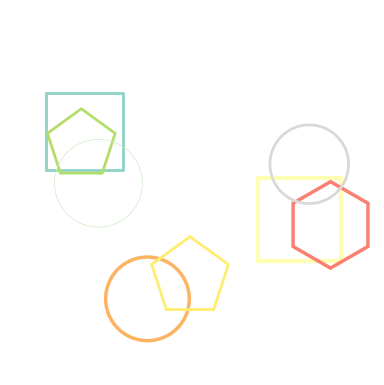[{"shape": "square", "thickness": 2, "radius": 0.5, "center": [0.219, 0.66]}, {"shape": "square", "thickness": 3, "radius": 0.54, "center": [0.778, 0.43]}, {"shape": "hexagon", "thickness": 2.5, "radius": 0.56, "center": [0.858, 0.416]}, {"shape": "circle", "thickness": 2.5, "radius": 0.54, "center": [0.383, 0.224]}, {"shape": "pentagon", "thickness": 2, "radius": 0.46, "center": [0.211, 0.625]}, {"shape": "circle", "thickness": 2, "radius": 0.51, "center": [0.803, 0.573]}, {"shape": "circle", "thickness": 0.5, "radius": 0.57, "center": [0.256, 0.524]}, {"shape": "pentagon", "thickness": 2, "radius": 0.52, "center": [0.494, 0.281]}]